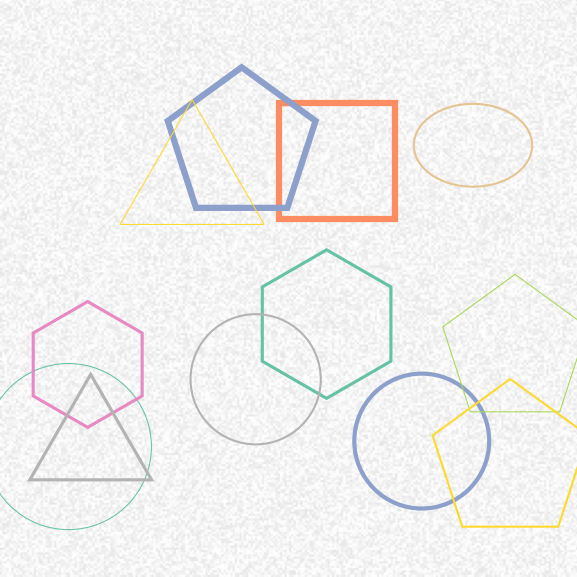[{"shape": "hexagon", "thickness": 1.5, "radius": 0.64, "center": [0.566, 0.438]}, {"shape": "circle", "thickness": 0.5, "radius": 0.72, "center": [0.118, 0.226]}, {"shape": "square", "thickness": 3, "radius": 0.5, "center": [0.584, 0.721]}, {"shape": "circle", "thickness": 2, "radius": 0.58, "center": [0.73, 0.235]}, {"shape": "pentagon", "thickness": 3, "radius": 0.67, "center": [0.418, 0.748]}, {"shape": "hexagon", "thickness": 1.5, "radius": 0.54, "center": [0.152, 0.368]}, {"shape": "pentagon", "thickness": 0.5, "radius": 0.66, "center": [0.892, 0.392]}, {"shape": "pentagon", "thickness": 1, "radius": 0.71, "center": [0.884, 0.202]}, {"shape": "triangle", "thickness": 0.5, "radius": 0.72, "center": [0.333, 0.683]}, {"shape": "oval", "thickness": 1, "radius": 0.51, "center": [0.819, 0.748]}, {"shape": "circle", "thickness": 1, "radius": 0.56, "center": [0.443, 0.342]}, {"shape": "triangle", "thickness": 1.5, "radius": 0.61, "center": [0.157, 0.229]}]